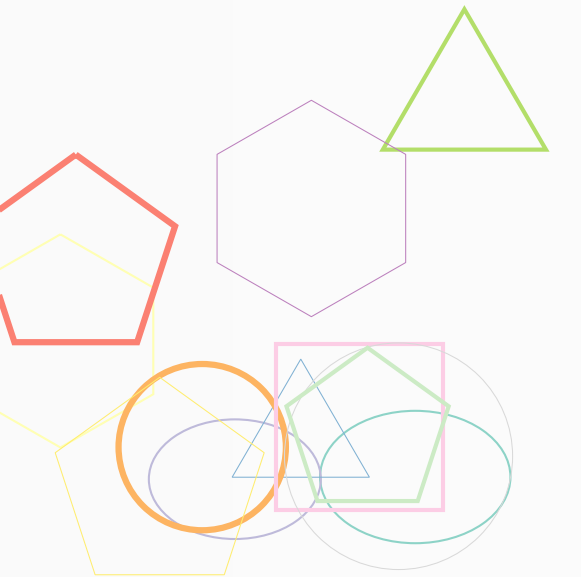[{"shape": "oval", "thickness": 1, "radius": 0.82, "center": [0.714, 0.173]}, {"shape": "hexagon", "thickness": 1, "radius": 0.92, "center": [0.104, 0.409]}, {"shape": "oval", "thickness": 1, "radius": 0.74, "center": [0.404, 0.169]}, {"shape": "pentagon", "thickness": 3, "radius": 0.9, "center": [0.13, 0.552]}, {"shape": "triangle", "thickness": 0.5, "radius": 0.68, "center": [0.517, 0.241]}, {"shape": "circle", "thickness": 3, "radius": 0.72, "center": [0.348, 0.225]}, {"shape": "triangle", "thickness": 2, "radius": 0.81, "center": [0.799, 0.821]}, {"shape": "square", "thickness": 2, "radius": 0.71, "center": [0.618, 0.26]}, {"shape": "circle", "thickness": 0.5, "radius": 0.98, "center": [0.686, 0.209]}, {"shape": "hexagon", "thickness": 0.5, "radius": 0.94, "center": [0.536, 0.638]}, {"shape": "pentagon", "thickness": 2, "radius": 0.73, "center": [0.632, 0.25]}, {"shape": "pentagon", "thickness": 0.5, "radius": 0.95, "center": [0.275, 0.157]}]